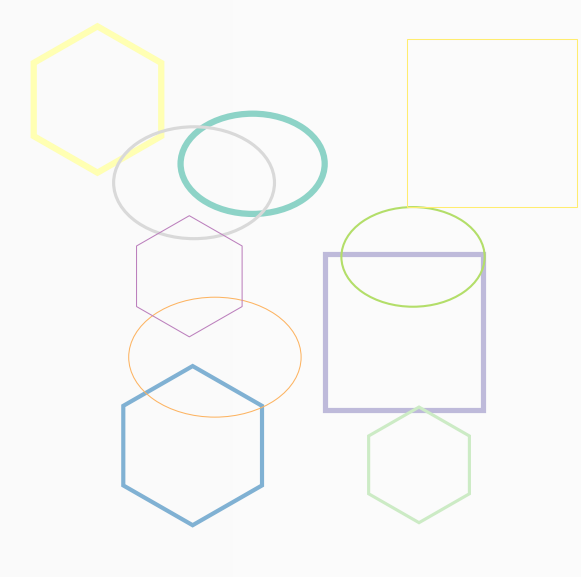[{"shape": "oval", "thickness": 3, "radius": 0.62, "center": [0.435, 0.716]}, {"shape": "hexagon", "thickness": 3, "radius": 0.63, "center": [0.168, 0.827]}, {"shape": "square", "thickness": 2.5, "radius": 0.68, "center": [0.696, 0.424]}, {"shape": "hexagon", "thickness": 2, "radius": 0.69, "center": [0.331, 0.227]}, {"shape": "oval", "thickness": 0.5, "radius": 0.74, "center": [0.37, 0.381]}, {"shape": "oval", "thickness": 1, "radius": 0.62, "center": [0.711, 0.554]}, {"shape": "oval", "thickness": 1.5, "radius": 0.69, "center": [0.334, 0.683]}, {"shape": "hexagon", "thickness": 0.5, "radius": 0.52, "center": [0.326, 0.521]}, {"shape": "hexagon", "thickness": 1.5, "radius": 0.5, "center": [0.721, 0.194]}, {"shape": "square", "thickness": 0.5, "radius": 0.73, "center": [0.846, 0.786]}]